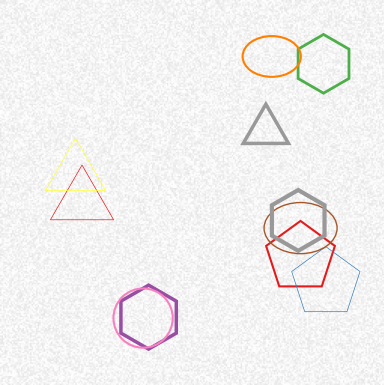[{"shape": "triangle", "thickness": 0.5, "radius": 0.47, "center": [0.213, 0.477]}, {"shape": "pentagon", "thickness": 1.5, "radius": 0.47, "center": [0.781, 0.332]}, {"shape": "pentagon", "thickness": 0.5, "radius": 0.47, "center": [0.846, 0.266]}, {"shape": "hexagon", "thickness": 2, "radius": 0.38, "center": [0.84, 0.834]}, {"shape": "hexagon", "thickness": 2.5, "radius": 0.42, "center": [0.386, 0.176]}, {"shape": "oval", "thickness": 1.5, "radius": 0.38, "center": [0.706, 0.853]}, {"shape": "triangle", "thickness": 0.5, "radius": 0.45, "center": [0.196, 0.55]}, {"shape": "oval", "thickness": 1, "radius": 0.47, "center": [0.781, 0.408]}, {"shape": "circle", "thickness": 1.5, "radius": 0.38, "center": [0.372, 0.174]}, {"shape": "triangle", "thickness": 2.5, "radius": 0.34, "center": [0.691, 0.661]}, {"shape": "hexagon", "thickness": 3, "radius": 0.39, "center": [0.775, 0.428]}]